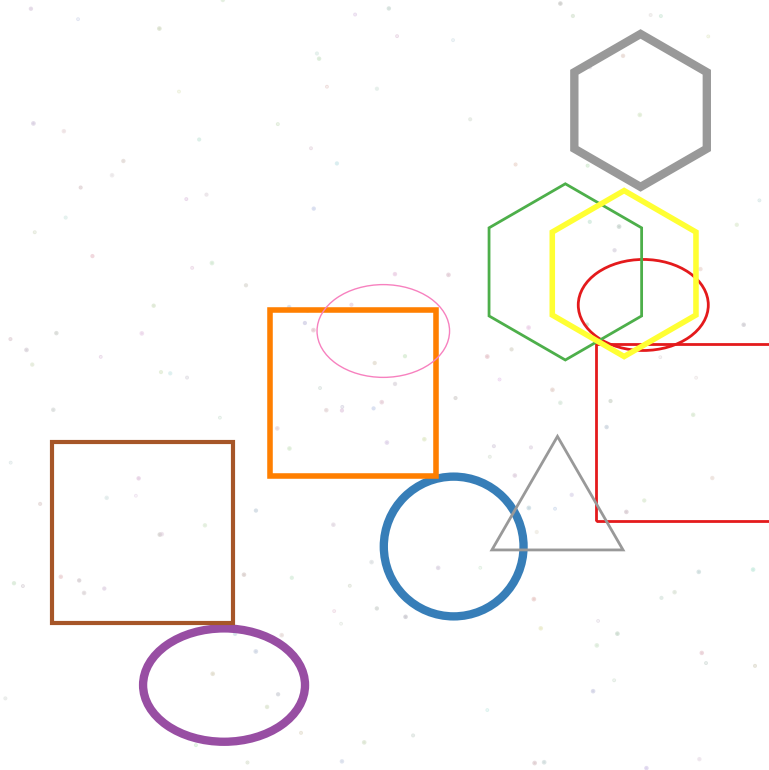[{"shape": "oval", "thickness": 1, "radius": 0.42, "center": [0.835, 0.604]}, {"shape": "square", "thickness": 1, "radius": 0.57, "center": [0.889, 0.438]}, {"shape": "circle", "thickness": 3, "radius": 0.45, "center": [0.589, 0.29]}, {"shape": "hexagon", "thickness": 1, "radius": 0.57, "center": [0.734, 0.647]}, {"shape": "oval", "thickness": 3, "radius": 0.53, "center": [0.291, 0.11]}, {"shape": "square", "thickness": 2, "radius": 0.54, "center": [0.459, 0.49]}, {"shape": "hexagon", "thickness": 2, "radius": 0.54, "center": [0.811, 0.645]}, {"shape": "square", "thickness": 1.5, "radius": 0.59, "center": [0.185, 0.309]}, {"shape": "oval", "thickness": 0.5, "radius": 0.43, "center": [0.498, 0.57]}, {"shape": "triangle", "thickness": 1, "radius": 0.49, "center": [0.724, 0.335]}, {"shape": "hexagon", "thickness": 3, "radius": 0.5, "center": [0.832, 0.857]}]